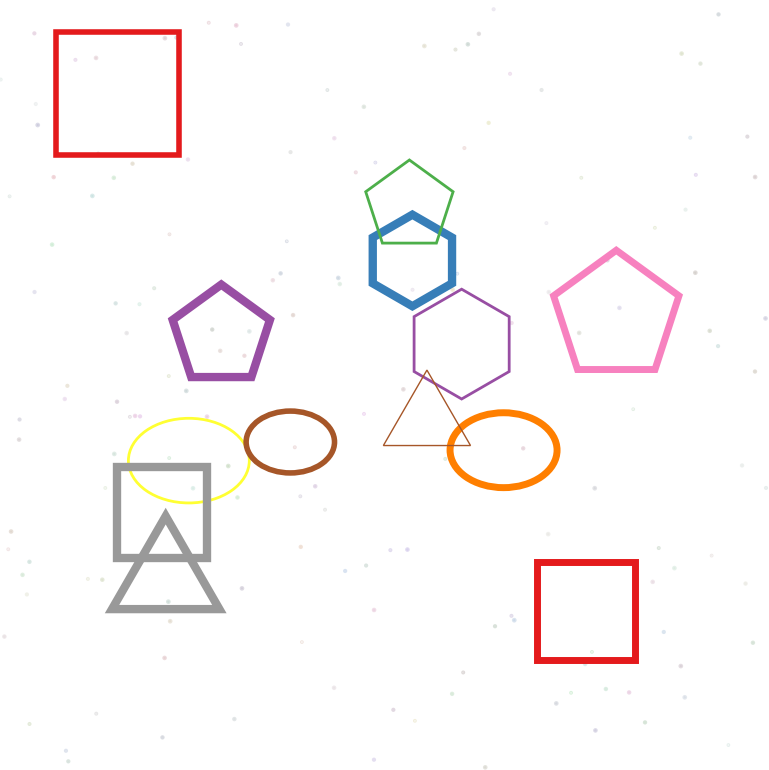[{"shape": "square", "thickness": 2.5, "radius": 0.32, "center": [0.761, 0.206]}, {"shape": "square", "thickness": 2, "radius": 0.4, "center": [0.153, 0.879]}, {"shape": "hexagon", "thickness": 3, "radius": 0.3, "center": [0.536, 0.662]}, {"shape": "pentagon", "thickness": 1, "radius": 0.3, "center": [0.532, 0.733]}, {"shape": "pentagon", "thickness": 3, "radius": 0.33, "center": [0.287, 0.564]}, {"shape": "hexagon", "thickness": 1, "radius": 0.36, "center": [0.6, 0.553]}, {"shape": "oval", "thickness": 2.5, "radius": 0.35, "center": [0.654, 0.415]}, {"shape": "oval", "thickness": 1, "radius": 0.39, "center": [0.245, 0.402]}, {"shape": "oval", "thickness": 2, "radius": 0.29, "center": [0.377, 0.426]}, {"shape": "triangle", "thickness": 0.5, "radius": 0.33, "center": [0.554, 0.454]}, {"shape": "pentagon", "thickness": 2.5, "radius": 0.43, "center": [0.8, 0.589]}, {"shape": "triangle", "thickness": 3, "radius": 0.4, "center": [0.215, 0.249]}, {"shape": "square", "thickness": 3, "radius": 0.29, "center": [0.211, 0.334]}]